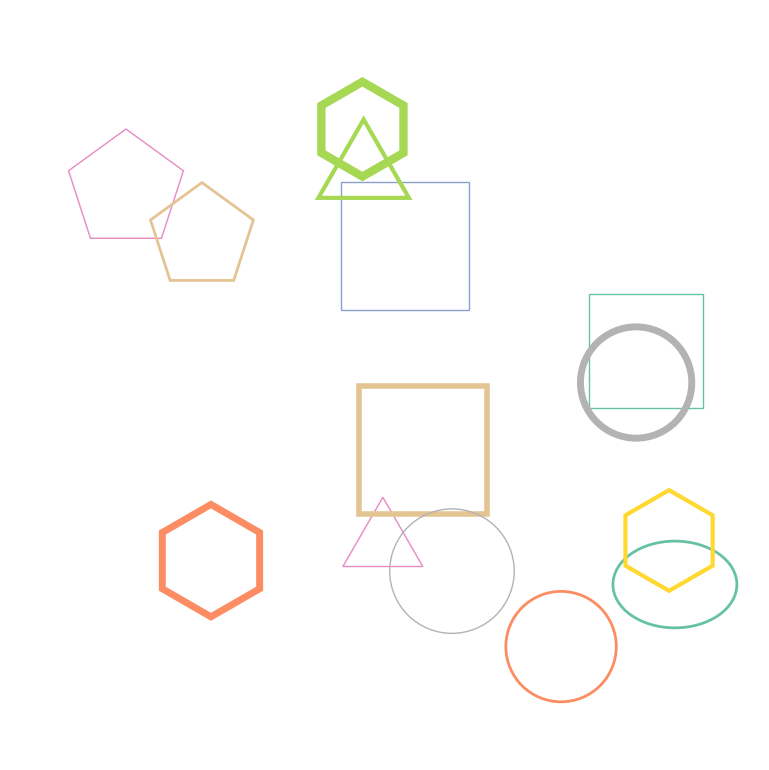[{"shape": "square", "thickness": 0.5, "radius": 0.37, "center": [0.839, 0.544]}, {"shape": "oval", "thickness": 1, "radius": 0.4, "center": [0.877, 0.241]}, {"shape": "circle", "thickness": 1, "radius": 0.36, "center": [0.729, 0.16]}, {"shape": "hexagon", "thickness": 2.5, "radius": 0.36, "center": [0.274, 0.272]}, {"shape": "square", "thickness": 0.5, "radius": 0.42, "center": [0.527, 0.68]}, {"shape": "triangle", "thickness": 0.5, "radius": 0.3, "center": [0.497, 0.294]}, {"shape": "pentagon", "thickness": 0.5, "radius": 0.39, "center": [0.164, 0.754]}, {"shape": "hexagon", "thickness": 3, "radius": 0.31, "center": [0.471, 0.832]}, {"shape": "triangle", "thickness": 1.5, "radius": 0.34, "center": [0.472, 0.777]}, {"shape": "hexagon", "thickness": 1.5, "radius": 0.33, "center": [0.869, 0.298]}, {"shape": "square", "thickness": 2, "radius": 0.42, "center": [0.55, 0.415]}, {"shape": "pentagon", "thickness": 1, "radius": 0.35, "center": [0.262, 0.693]}, {"shape": "circle", "thickness": 0.5, "radius": 0.4, "center": [0.587, 0.258]}, {"shape": "circle", "thickness": 2.5, "radius": 0.36, "center": [0.826, 0.503]}]